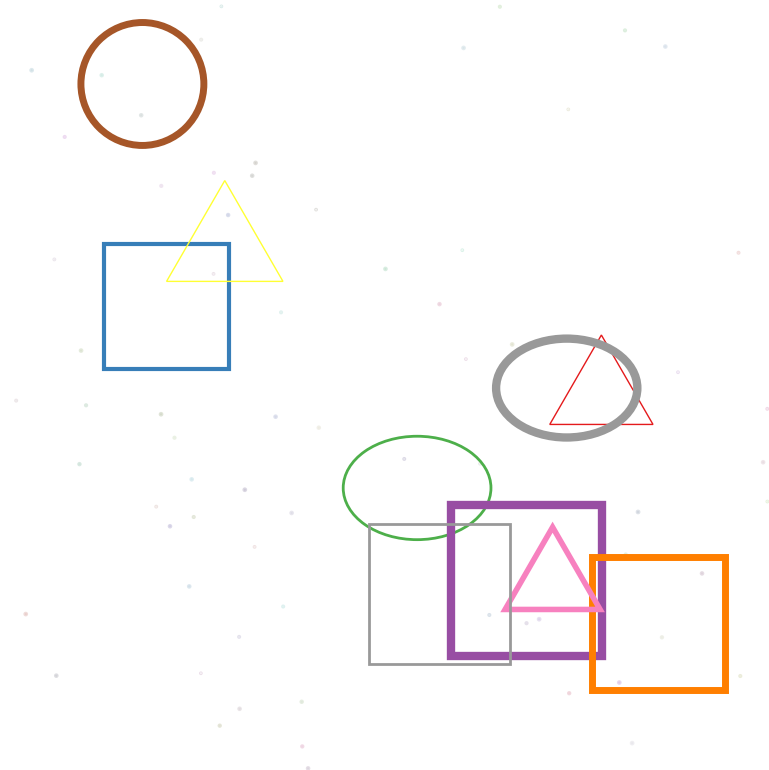[{"shape": "triangle", "thickness": 0.5, "radius": 0.39, "center": [0.781, 0.487]}, {"shape": "square", "thickness": 1.5, "radius": 0.41, "center": [0.216, 0.602]}, {"shape": "oval", "thickness": 1, "radius": 0.48, "center": [0.542, 0.366]}, {"shape": "square", "thickness": 3, "radius": 0.49, "center": [0.684, 0.246]}, {"shape": "square", "thickness": 2.5, "radius": 0.43, "center": [0.855, 0.19]}, {"shape": "triangle", "thickness": 0.5, "radius": 0.44, "center": [0.292, 0.678]}, {"shape": "circle", "thickness": 2.5, "radius": 0.4, "center": [0.185, 0.891]}, {"shape": "triangle", "thickness": 2, "radius": 0.36, "center": [0.718, 0.244]}, {"shape": "oval", "thickness": 3, "radius": 0.46, "center": [0.736, 0.496]}, {"shape": "square", "thickness": 1, "radius": 0.46, "center": [0.571, 0.229]}]